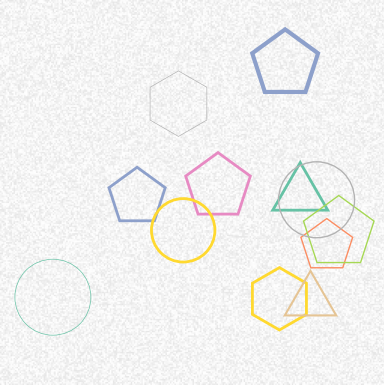[{"shape": "triangle", "thickness": 2, "radius": 0.41, "center": [0.78, 0.495]}, {"shape": "circle", "thickness": 0.5, "radius": 0.49, "center": [0.137, 0.228]}, {"shape": "pentagon", "thickness": 1, "radius": 0.35, "center": [0.849, 0.362]}, {"shape": "pentagon", "thickness": 2, "radius": 0.38, "center": [0.356, 0.489]}, {"shape": "pentagon", "thickness": 3, "radius": 0.45, "center": [0.741, 0.834]}, {"shape": "pentagon", "thickness": 2, "radius": 0.44, "center": [0.566, 0.515]}, {"shape": "pentagon", "thickness": 1, "radius": 0.48, "center": [0.88, 0.396]}, {"shape": "hexagon", "thickness": 2, "radius": 0.41, "center": [0.726, 0.224]}, {"shape": "circle", "thickness": 2, "radius": 0.41, "center": [0.476, 0.402]}, {"shape": "triangle", "thickness": 1.5, "radius": 0.39, "center": [0.806, 0.219]}, {"shape": "circle", "thickness": 1, "radius": 0.49, "center": [0.822, 0.481]}, {"shape": "hexagon", "thickness": 0.5, "radius": 0.43, "center": [0.464, 0.731]}]